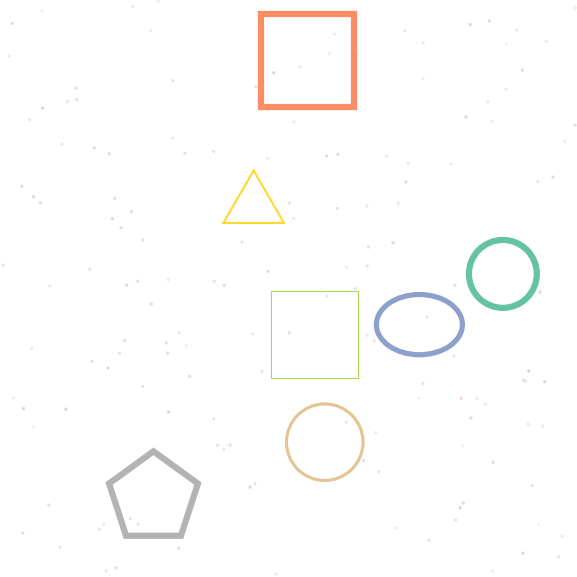[{"shape": "circle", "thickness": 3, "radius": 0.29, "center": [0.871, 0.525]}, {"shape": "square", "thickness": 3, "radius": 0.4, "center": [0.532, 0.894]}, {"shape": "oval", "thickness": 2.5, "radius": 0.37, "center": [0.726, 0.437]}, {"shape": "square", "thickness": 0.5, "radius": 0.38, "center": [0.545, 0.42]}, {"shape": "triangle", "thickness": 1, "radius": 0.3, "center": [0.439, 0.643]}, {"shape": "circle", "thickness": 1.5, "radius": 0.33, "center": [0.562, 0.233]}, {"shape": "pentagon", "thickness": 3, "radius": 0.4, "center": [0.266, 0.137]}]